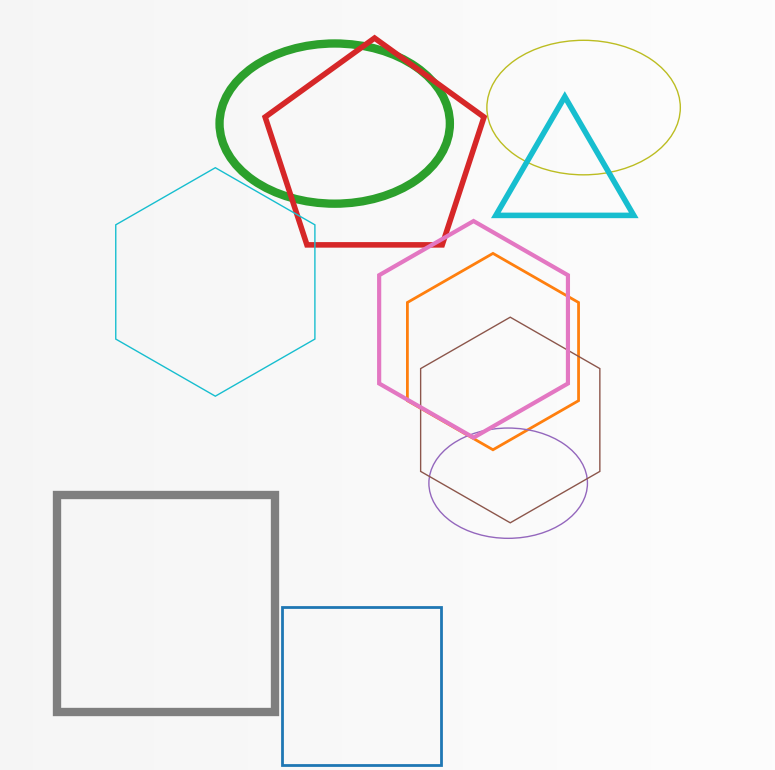[{"shape": "square", "thickness": 1, "radius": 0.51, "center": [0.466, 0.109]}, {"shape": "hexagon", "thickness": 1, "radius": 0.64, "center": [0.636, 0.543]}, {"shape": "oval", "thickness": 3, "radius": 0.74, "center": [0.432, 0.84]}, {"shape": "pentagon", "thickness": 2, "radius": 0.74, "center": [0.483, 0.802]}, {"shape": "oval", "thickness": 0.5, "radius": 0.51, "center": [0.656, 0.372]}, {"shape": "hexagon", "thickness": 0.5, "radius": 0.67, "center": [0.658, 0.455]}, {"shape": "hexagon", "thickness": 1.5, "radius": 0.7, "center": [0.611, 0.572]}, {"shape": "square", "thickness": 3, "radius": 0.7, "center": [0.214, 0.216]}, {"shape": "oval", "thickness": 0.5, "radius": 0.62, "center": [0.753, 0.86]}, {"shape": "hexagon", "thickness": 0.5, "radius": 0.74, "center": [0.278, 0.634]}, {"shape": "triangle", "thickness": 2, "radius": 0.51, "center": [0.729, 0.772]}]